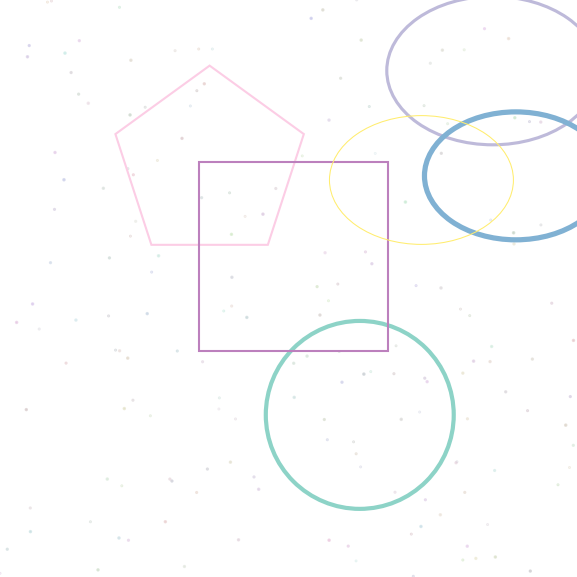[{"shape": "circle", "thickness": 2, "radius": 0.81, "center": [0.623, 0.281]}, {"shape": "oval", "thickness": 1.5, "radius": 0.92, "center": [0.853, 0.877]}, {"shape": "oval", "thickness": 2.5, "radius": 0.79, "center": [0.893, 0.695]}, {"shape": "pentagon", "thickness": 1, "radius": 0.86, "center": [0.363, 0.714]}, {"shape": "square", "thickness": 1, "radius": 0.82, "center": [0.509, 0.555]}, {"shape": "oval", "thickness": 0.5, "radius": 0.8, "center": [0.73, 0.687]}]